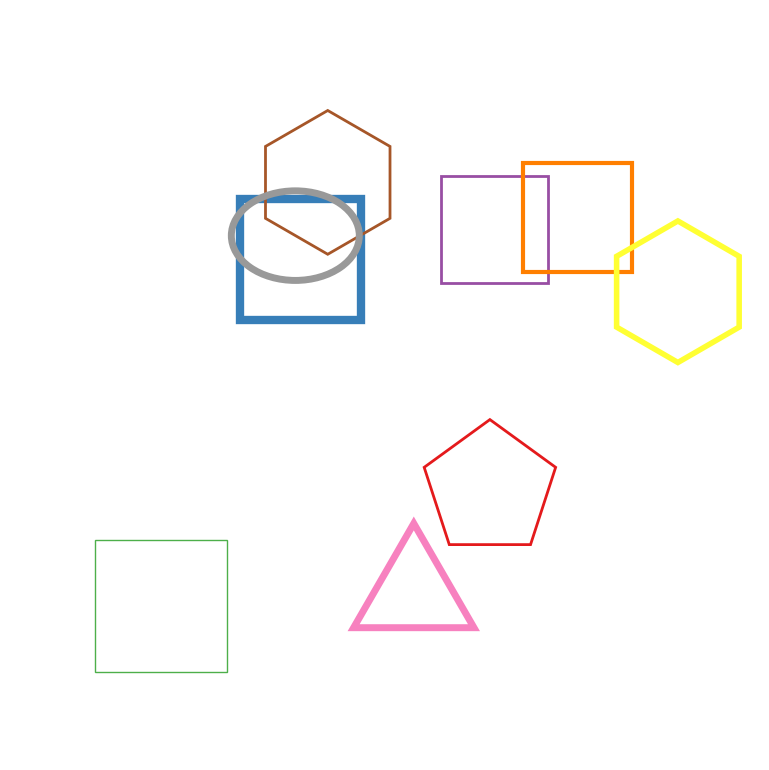[{"shape": "pentagon", "thickness": 1, "radius": 0.45, "center": [0.636, 0.365]}, {"shape": "square", "thickness": 3, "radius": 0.39, "center": [0.39, 0.663]}, {"shape": "square", "thickness": 0.5, "radius": 0.43, "center": [0.209, 0.213]}, {"shape": "square", "thickness": 1, "radius": 0.35, "center": [0.642, 0.702]}, {"shape": "square", "thickness": 1.5, "radius": 0.35, "center": [0.75, 0.718]}, {"shape": "hexagon", "thickness": 2, "radius": 0.46, "center": [0.88, 0.621]}, {"shape": "hexagon", "thickness": 1, "radius": 0.47, "center": [0.426, 0.763]}, {"shape": "triangle", "thickness": 2.5, "radius": 0.45, "center": [0.537, 0.23]}, {"shape": "oval", "thickness": 2.5, "radius": 0.42, "center": [0.384, 0.694]}]